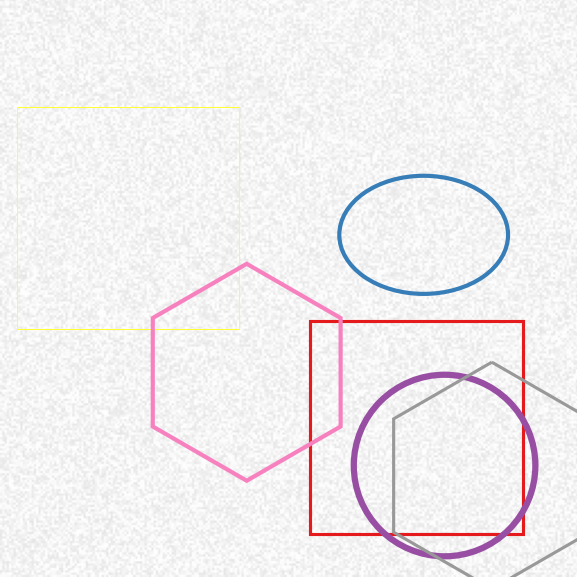[{"shape": "square", "thickness": 1.5, "radius": 0.92, "center": [0.721, 0.258]}, {"shape": "oval", "thickness": 2, "radius": 0.73, "center": [0.734, 0.592]}, {"shape": "circle", "thickness": 3, "radius": 0.79, "center": [0.77, 0.193]}, {"shape": "square", "thickness": 0.5, "radius": 0.96, "center": [0.222, 0.622]}, {"shape": "hexagon", "thickness": 2, "radius": 0.94, "center": [0.427, 0.355]}, {"shape": "hexagon", "thickness": 1.5, "radius": 0.98, "center": [0.852, 0.176]}]